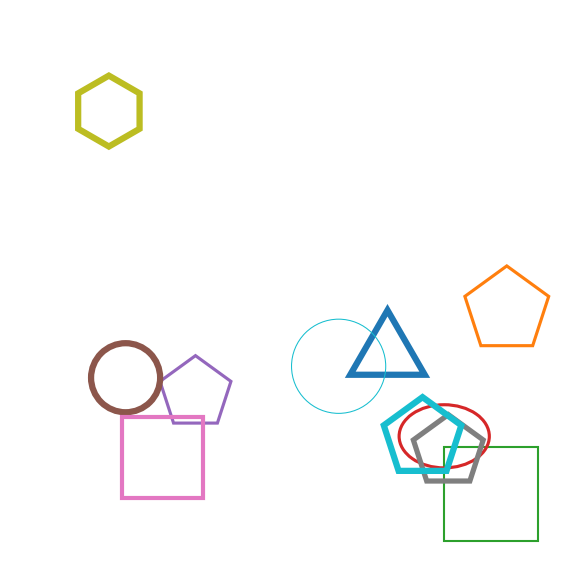[{"shape": "triangle", "thickness": 3, "radius": 0.37, "center": [0.671, 0.387]}, {"shape": "pentagon", "thickness": 1.5, "radius": 0.38, "center": [0.878, 0.462]}, {"shape": "square", "thickness": 1, "radius": 0.41, "center": [0.851, 0.144]}, {"shape": "oval", "thickness": 1.5, "radius": 0.39, "center": [0.769, 0.244]}, {"shape": "pentagon", "thickness": 1.5, "radius": 0.32, "center": [0.338, 0.319]}, {"shape": "circle", "thickness": 3, "radius": 0.3, "center": [0.217, 0.345]}, {"shape": "square", "thickness": 2, "radius": 0.35, "center": [0.281, 0.207]}, {"shape": "pentagon", "thickness": 2.5, "radius": 0.32, "center": [0.776, 0.218]}, {"shape": "hexagon", "thickness": 3, "radius": 0.31, "center": [0.189, 0.807]}, {"shape": "pentagon", "thickness": 3, "radius": 0.35, "center": [0.732, 0.241]}, {"shape": "circle", "thickness": 0.5, "radius": 0.41, "center": [0.586, 0.365]}]